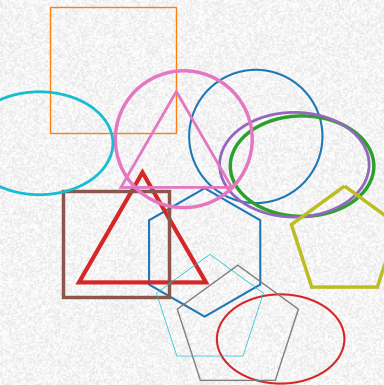[{"shape": "hexagon", "thickness": 1.5, "radius": 0.83, "center": [0.532, 0.344]}, {"shape": "circle", "thickness": 1.5, "radius": 0.87, "center": [0.664, 0.646]}, {"shape": "square", "thickness": 1, "radius": 0.82, "center": [0.293, 0.818]}, {"shape": "oval", "thickness": 2.5, "radius": 0.93, "center": [0.785, 0.568]}, {"shape": "triangle", "thickness": 3, "radius": 0.95, "center": [0.37, 0.362]}, {"shape": "oval", "thickness": 1.5, "radius": 0.83, "center": [0.729, 0.119]}, {"shape": "oval", "thickness": 2, "radius": 0.97, "center": [0.765, 0.572]}, {"shape": "square", "thickness": 2.5, "radius": 0.69, "center": [0.302, 0.367]}, {"shape": "triangle", "thickness": 2, "radius": 0.83, "center": [0.458, 0.596]}, {"shape": "circle", "thickness": 2.5, "radius": 0.89, "center": [0.477, 0.638]}, {"shape": "pentagon", "thickness": 1, "radius": 0.83, "center": [0.618, 0.146]}, {"shape": "pentagon", "thickness": 2.5, "radius": 0.73, "center": [0.895, 0.372]}, {"shape": "oval", "thickness": 2, "radius": 0.95, "center": [0.102, 0.628]}, {"shape": "pentagon", "thickness": 0.5, "radius": 0.73, "center": [0.545, 0.193]}]